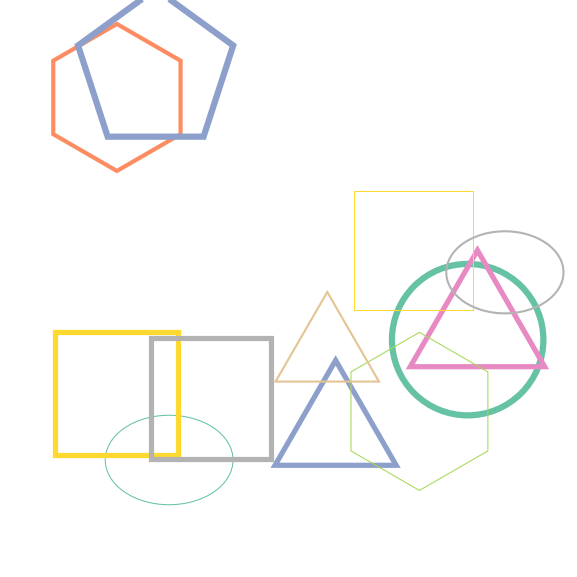[{"shape": "circle", "thickness": 3, "radius": 0.66, "center": [0.81, 0.411]}, {"shape": "oval", "thickness": 0.5, "radius": 0.55, "center": [0.293, 0.203]}, {"shape": "hexagon", "thickness": 2, "radius": 0.64, "center": [0.202, 0.83]}, {"shape": "pentagon", "thickness": 3, "radius": 0.71, "center": [0.269, 0.877]}, {"shape": "triangle", "thickness": 2.5, "radius": 0.61, "center": [0.581, 0.254]}, {"shape": "triangle", "thickness": 2.5, "radius": 0.67, "center": [0.827, 0.431]}, {"shape": "hexagon", "thickness": 0.5, "radius": 0.68, "center": [0.726, 0.287]}, {"shape": "square", "thickness": 2.5, "radius": 0.53, "center": [0.202, 0.318]}, {"shape": "square", "thickness": 0.5, "radius": 0.52, "center": [0.716, 0.566]}, {"shape": "triangle", "thickness": 1, "radius": 0.52, "center": [0.567, 0.39]}, {"shape": "square", "thickness": 2.5, "radius": 0.52, "center": [0.366, 0.309]}, {"shape": "oval", "thickness": 1, "radius": 0.51, "center": [0.874, 0.528]}]